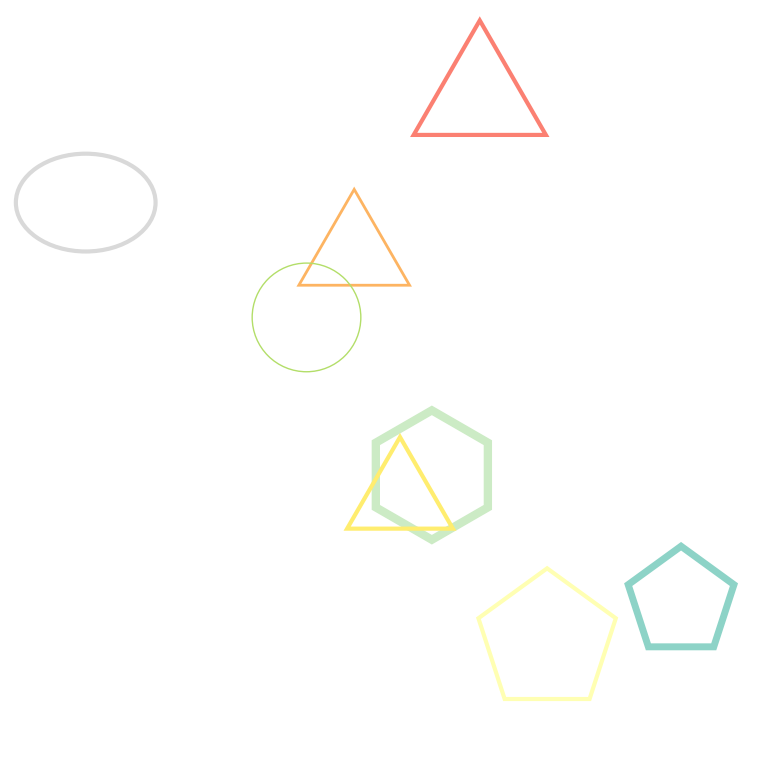[{"shape": "pentagon", "thickness": 2.5, "radius": 0.36, "center": [0.885, 0.218]}, {"shape": "pentagon", "thickness": 1.5, "radius": 0.47, "center": [0.711, 0.168]}, {"shape": "triangle", "thickness": 1.5, "radius": 0.5, "center": [0.623, 0.874]}, {"shape": "triangle", "thickness": 1, "radius": 0.41, "center": [0.46, 0.671]}, {"shape": "circle", "thickness": 0.5, "radius": 0.35, "center": [0.398, 0.588]}, {"shape": "oval", "thickness": 1.5, "radius": 0.45, "center": [0.111, 0.737]}, {"shape": "hexagon", "thickness": 3, "radius": 0.42, "center": [0.561, 0.383]}, {"shape": "triangle", "thickness": 1.5, "radius": 0.4, "center": [0.519, 0.353]}]